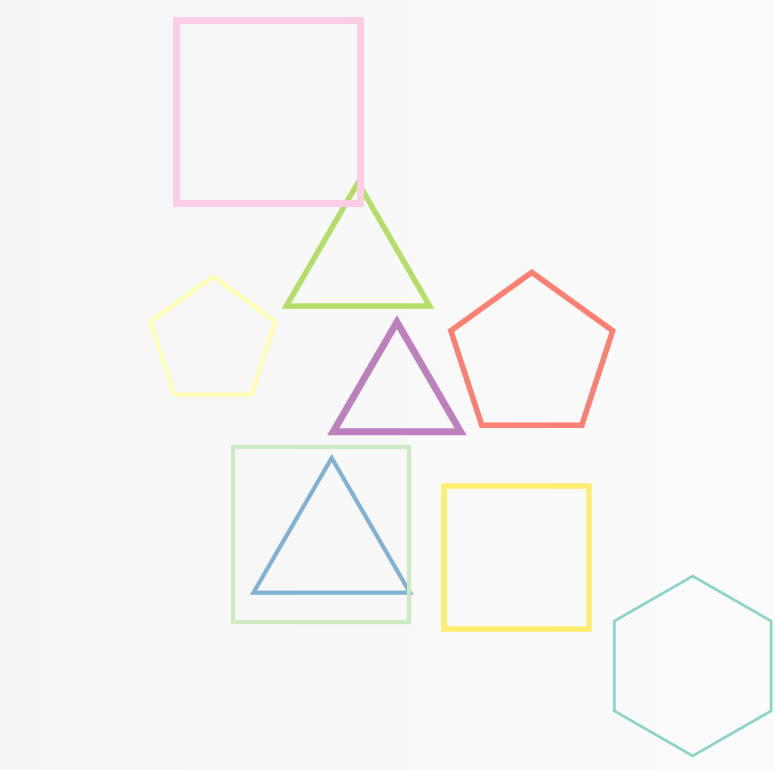[{"shape": "hexagon", "thickness": 1, "radius": 0.58, "center": [0.894, 0.135]}, {"shape": "pentagon", "thickness": 1.5, "radius": 0.42, "center": [0.275, 0.556]}, {"shape": "pentagon", "thickness": 2, "radius": 0.55, "center": [0.686, 0.537]}, {"shape": "triangle", "thickness": 1.5, "radius": 0.58, "center": [0.428, 0.289]}, {"shape": "triangle", "thickness": 2, "radius": 0.53, "center": [0.462, 0.656]}, {"shape": "square", "thickness": 2.5, "radius": 0.59, "center": [0.346, 0.855]}, {"shape": "triangle", "thickness": 2.5, "radius": 0.47, "center": [0.512, 0.487]}, {"shape": "square", "thickness": 1.5, "radius": 0.57, "center": [0.414, 0.305]}, {"shape": "square", "thickness": 2, "radius": 0.47, "center": [0.666, 0.276]}]